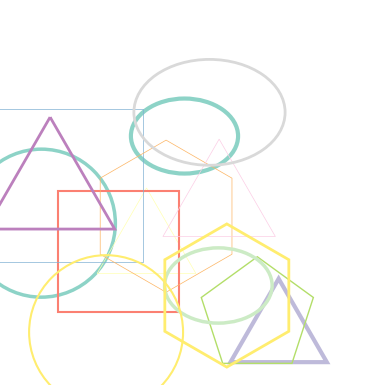[{"shape": "oval", "thickness": 3, "radius": 0.7, "center": [0.479, 0.647]}, {"shape": "circle", "thickness": 2.5, "radius": 0.96, "center": [0.107, 0.42]}, {"shape": "triangle", "thickness": 0.5, "radius": 0.74, "center": [0.381, 0.364]}, {"shape": "triangle", "thickness": 3, "radius": 0.72, "center": [0.724, 0.132]}, {"shape": "square", "thickness": 1.5, "radius": 0.78, "center": [0.308, 0.347]}, {"shape": "square", "thickness": 0.5, "radius": 1.0, "center": [0.171, 0.518]}, {"shape": "hexagon", "thickness": 0.5, "radius": 0.99, "center": [0.431, 0.438]}, {"shape": "pentagon", "thickness": 1, "radius": 0.77, "center": [0.668, 0.18]}, {"shape": "triangle", "thickness": 0.5, "radius": 0.84, "center": [0.569, 0.47]}, {"shape": "oval", "thickness": 2, "radius": 0.98, "center": [0.544, 0.708]}, {"shape": "triangle", "thickness": 2, "radius": 0.97, "center": [0.13, 0.502]}, {"shape": "oval", "thickness": 2.5, "radius": 0.7, "center": [0.567, 0.258]}, {"shape": "hexagon", "thickness": 2, "radius": 0.93, "center": [0.589, 0.232]}, {"shape": "circle", "thickness": 1.5, "radius": 1.0, "center": [0.276, 0.137]}]